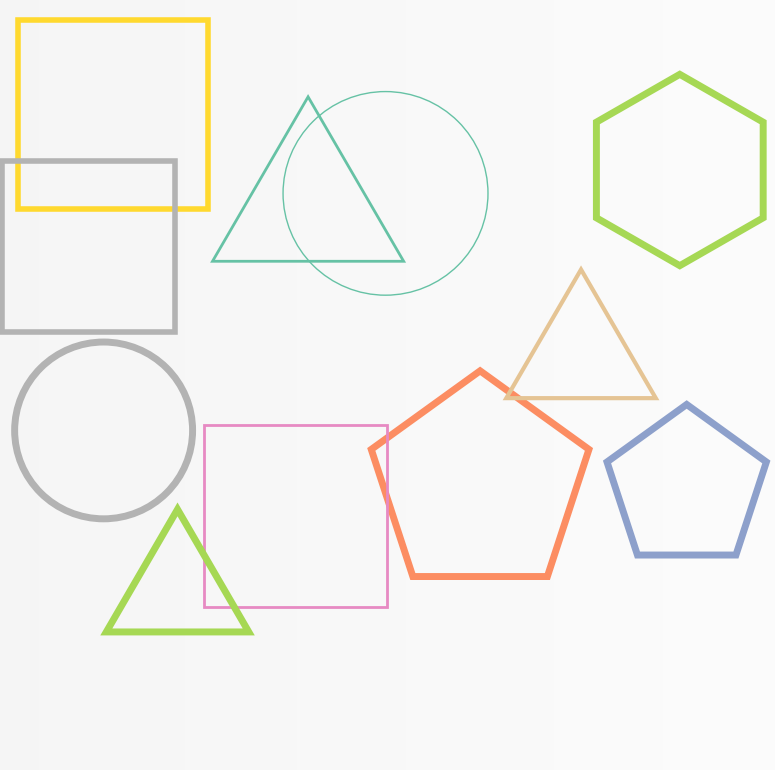[{"shape": "triangle", "thickness": 1, "radius": 0.71, "center": [0.398, 0.732]}, {"shape": "circle", "thickness": 0.5, "radius": 0.66, "center": [0.497, 0.749]}, {"shape": "pentagon", "thickness": 2.5, "radius": 0.74, "center": [0.619, 0.371]}, {"shape": "pentagon", "thickness": 2.5, "radius": 0.54, "center": [0.886, 0.367]}, {"shape": "square", "thickness": 1, "radius": 0.59, "center": [0.382, 0.33]}, {"shape": "hexagon", "thickness": 2.5, "radius": 0.62, "center": [0.877, 0.779]}, {"shape": "triangle", "thickness": 2.5, "radius": 0.53, "center": [0.229, 0.232]}, {"shape": "square", "thickness": 2, "radius": 0.61, "center": [0.146, 0.851]}, {"shape": "triangle", "thickness": 1.5, "radius": 0.56, "center": [0.75, 0.539]}, {"shape": "square", "thickness": 2, "radius": 0.56, "center": [0.115, 0.68]}, {"shape": "circle", "thickness": 2.5, "radius": 0.57, "center": [0.134, 0.441]}]